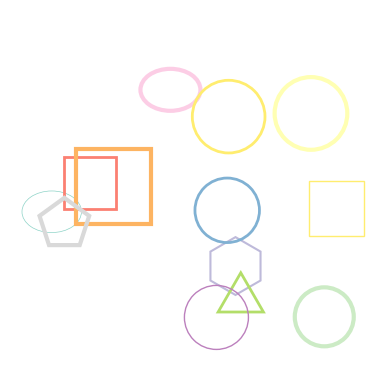[{"shape": "oval", "thickness": 0.5, "radius": 0.39, "center": [0.134, 0.45]}, {"shape": "circle", "thickness": 3, "radius": 0.47, "center": [0.808, 0.705]}, {"shape": "hexagon", "thickness": 1.5, "radius": 0.38, "center": [0.612, 0.309]}, {"shape": "square", "thickness": 2, "radius": 0.34, "center": [0.235, 0.524]}, {"shape": "circle", "thickness": 2, "radius": 0.42, "center": [0.59, 0.454]}, {"shape": "square", "thickness": 3, "radius": 0.49, "center": [0.296, 0.515]}, {"shape": "triangle", "thickness": 2, "radius": 0.34, "center": [0.625, 0.224]}, {"shape": "oval", "thickness": 3, "radius": 0.39, "center": [0.443, 0.767]}, {"shape": "pentagon", "thickness": 3, "radius": 0.34, "center": [0.167, 0.418]}, {"shape": "circle", "thickness": 1, "radius": 0.42, "center": [0.562, 0.176]}, {"shape": "circle", "thickness": 3, "radius": 0.38, "center": [0.842, 0.177]}, {"shape": "square", "thickness": 1, "radius": 0.36, "center": [0.874, 0.459]}, {"shape": "circle", "thickness": 2, "radius": 0.47, "center": [0.594, 0.697]}]